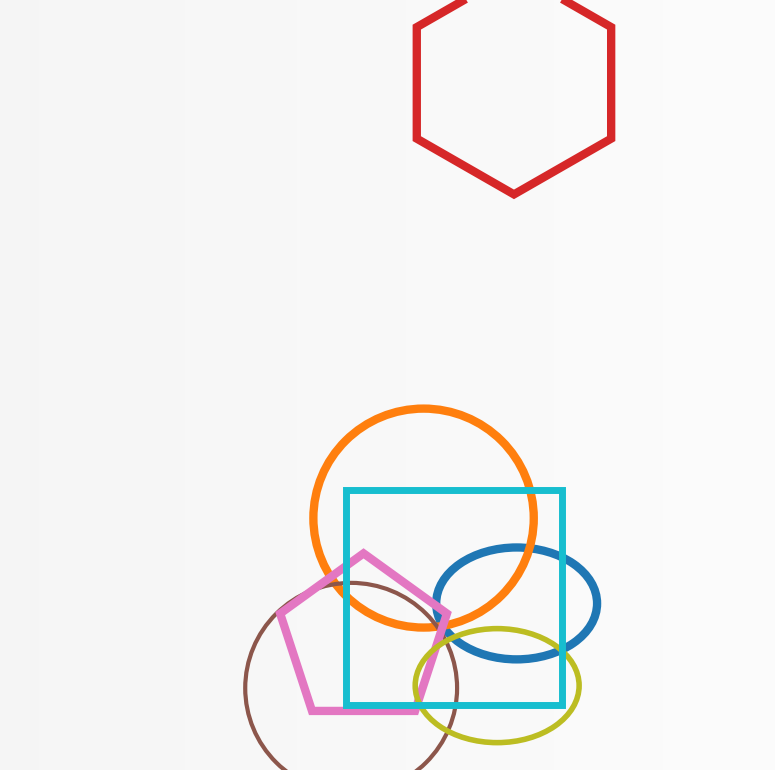[{"shape": "oval", "thickness": 3, "radius": 0.52, "center": [0.667, 0.216]}, {"shape": "circle", "thickness": 3, "radius": 0.71, "center": [0.547, 0.327]}, {"shape": "hexagon", "thickness": 3, "radius": 0.72, "center": [0.663, 0.892]}, {"shape": "circle", "thickness": 1.5, "radius": 0.68, "center": [0.453, 0.106]}, {"shape": "pentagon", "thickness": 3, "radius": 0.57, "center": [0.469, 0.168]}, {"shape": "oval", "thickness": 2, "radius": 0.53, "center": [0.641, 0.11]}, {"shape": "square", "thickness": 2.5, "radius": 0.7, "center": [0.586, 0.225]}]